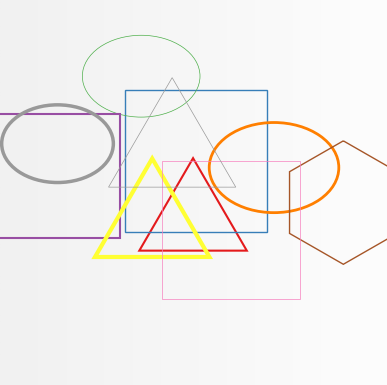[{"shape": "triangle", "thickness": 1.5, "radius": 0.8, "center": [0.498, 0.429]}, {"shape": "square", "thickness": 1, "radius": 0.92, "center": [0.506, 0.582]}, {"shape": "oval", "thickness": 0.5, "radius": 0.76, "center": [0.364, 0.802]}, {"shape": "square", "thickness": 1.5, "radius": 0.8, "center": [0.15, 0.543]}, {"shape": "oval", "thickness": 2, "radius": 0.84, "center": [0.707, 0.565]}, {"shape": "triangle", "thickness": 3, "radius": 0.85, "center": [0.393, 0.418]}, {"shape": "hexagon", "thickness": 1, "radius": 0.8, "center": [0.886, 0.474]}, {"shape": "square", "thickness": 0.5, "radius": 0.89, "center": [0.596, 0.403]}, {"shape": "oval", "thickness": 2.5, "radius": 0.72, "center": [0.148, 0.627]}, {"shape": "triangle", "thickness": 0.5, "radius": 0.95, "center": [0.444, 0.609]}]